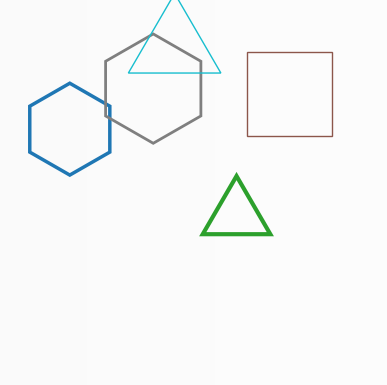[{"shape": "hexagon", "thickness": 2.5, "radius": 0.6, "center": [0.18, 0.665]}, {"shape": "triangle", "thickness": 3, "radius": 0.5, "center": [0.61, 0.442]}, {"shape": "square", "thickness": 1, "radius": 0.55, "center": [0.747, 0.756]}, {"shape": "hexagon", "thickness": 2, "radius": 0.71, "center": [0.395, 0.77]}, {"shape": "triangle", "thickness": 1, "radius": 0.69, "center": [0.451, 0.879]}]